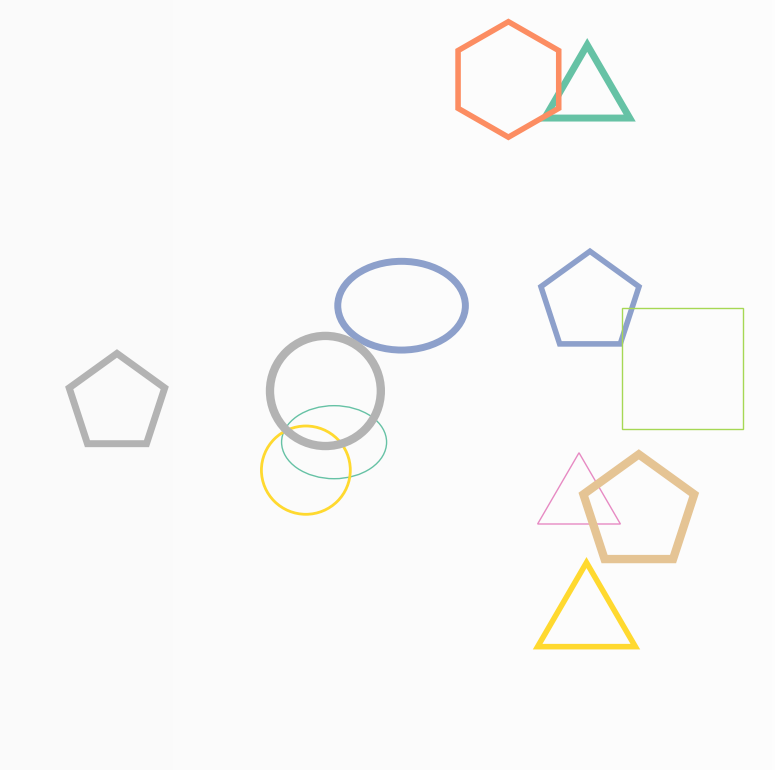[{"shape": "oval", "thickness": 0.5, "radius": 0.34, "center": [0.431, 0.426]}, {"shape": "triangle", "thickness": 2.5, "radius": 0.32, "center": [0.758, 0.878]}, {"shape": "hexagon", "thickness": 2, "radius": 0.37, "center": [0.656, 0.897]}, {"shape": "oval", "thickness": 2.5, "radius": 0.41, "center": [0.518, 0.603]}, {"shape": "pentagon", "thickness": 2, "radius": 0.33, "center": [0.761, 0.607]}, {"shape": "triangle", "thickness": 0.5, "radius": 0.31, "center": [0.747, 0.35]}, {"shape": "square", "thickness": 0.5, "radius": 0.39, "center": [0.881, 0.521]}, {"shape": "circle", "thickness": 1, "radius": 0.29, "center": [0.395, 0.389]}, {"shape": "triangle", "thickness": 2, "radius": 0.36, "center": [0.757, 0.197]}, {"shape": "pentagon", "thickness": 3, "radius": 0.38, "center": [0.824, 0.335]}, {"shape": "pentagon", "thickness": 2.5, "radius": 0.32, "center": [0.151, 0.476]}, {"shape": "circle", "thickness": 3, "radius": 0.36, "center": [0.42, 0.492]}]